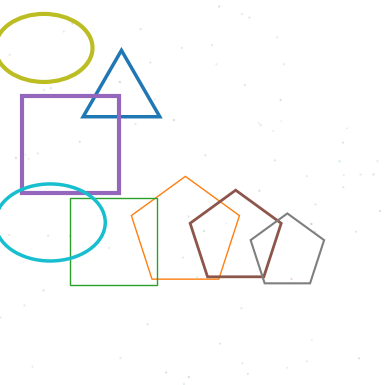[{"shape": "triangle", "thickness": 2.5, "radius": 0.57, "center": [0.315, 0.754]}, {"shape": "pentagon", "thickness": 1, "radius": 0.74, "center": [0.482, 0.394]}, {"shape": "square", "thickness": 1, "radius": 0.57, "center": [0.296, 0.374]}, {"shape": "square", "thickness": 3, "radius": 0.63, "center": [0.183, 0.624]}, {"shape": "pentagon", "thickness": 2, "radius": 0.62, "center": [0.612, 0.382]}, {"shape": "pentagon", "thickness": 1.5, "radius": 0.5, "center": [0.746, 0.345]}, {"shape": "oval", "thickness": 3, "radius": 0.63, "center": [0.114, 0.876]}, {"shape": "oval", "thickness": 2.5, "radius": 0.71, "center": [0.13, 0.422]}]